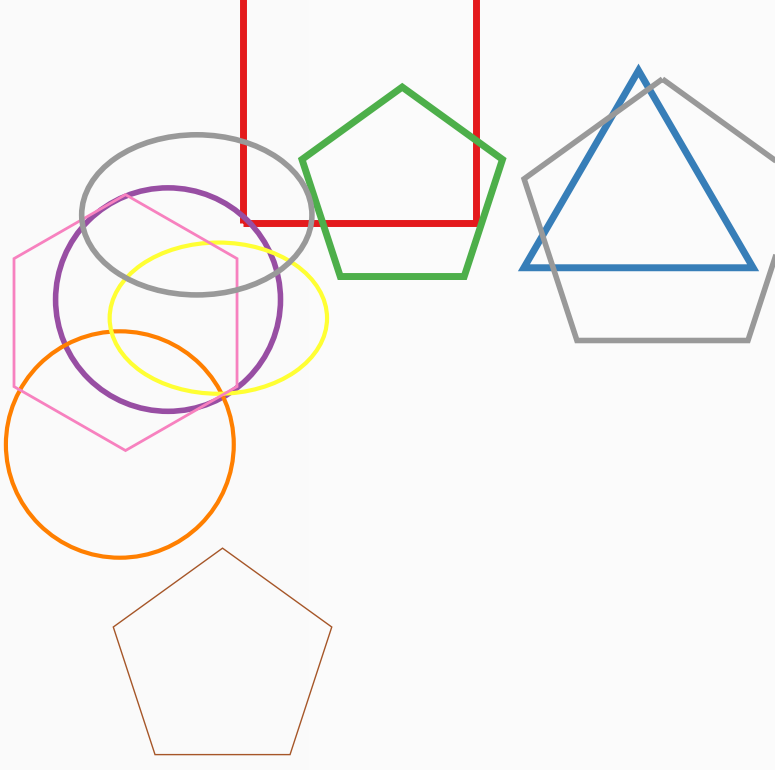[{"shape": "square", "thickness": 2.5, "radius": 0.75, "center": [0.464, 0.861]}, {"shape": "triangle", "thickness": 2.5, "radius": 0.85, "center": [0.824, 0.738]}, {"shape": "pentagon", "thickness": 2.5, "radius": 0.68, "center": [0.519, 0.751]}, {"shape": "circle", "thickness": 2, "radius": 0.73, "center": [0.217, 0.611]}, {"shape": "circle", "thickness": 1.5, "radius": 0.74, "center": [0.155, 0.423]}, {"shape": "oval", "thickness": 1.5, "radius": 0.7, "center": [0.282, 0.587]}, {"shape": "pentagon", "thickness": 0.5, "radius": 0.74, "center": [0.287, 0.14]}, {"shape": "hexagon", "thickness": 1, "radius": 0.83, "center": [0.162, 0.581]}, {"shape": "pentagon", "thickness": 2, "radius": 0.94, "center": [0.855, 0.71]}, {"shape": "oval", "thickness": 2, "radius": 0.74, "center": [0.254, 0.721]}]